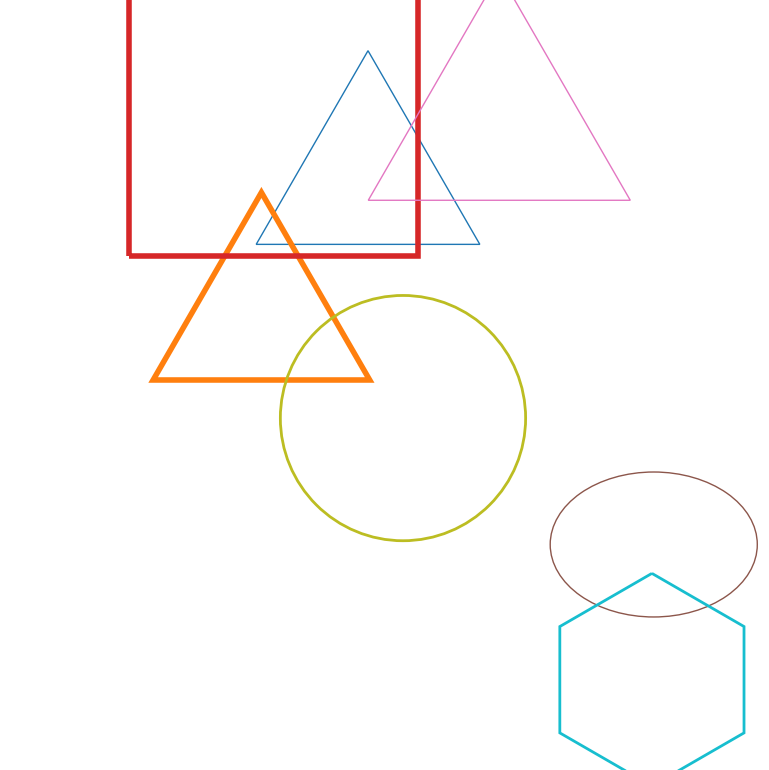[{"shape": "triangle", "thickness": 0.5, "radius": 0.84, "center": [0.478, 0.766]}, {"shape": "triangle", "thickness": 2, "radius": 0.81, "center": [0.339, 0.588]}, {"shape": "square", "thickness": 2, "radius": 0.94, "center": [0.355, 0.855]}, {"shape": "oval", "thickness": 0.5, "radius": 0.67, "center": [0.849, 0.293]}, {"shape": "triangle", "thickness": 0.5, "radius": 0.98, "center": [0.648, 0.838]}, {"shape": "circle", "thickness": 1, "radius": 0.8, "center": [0.523, 0.457]}, {"shape": "hexagon", "thickness": 1, "radius": 0.69, "center": [0.847, 0.117]}]